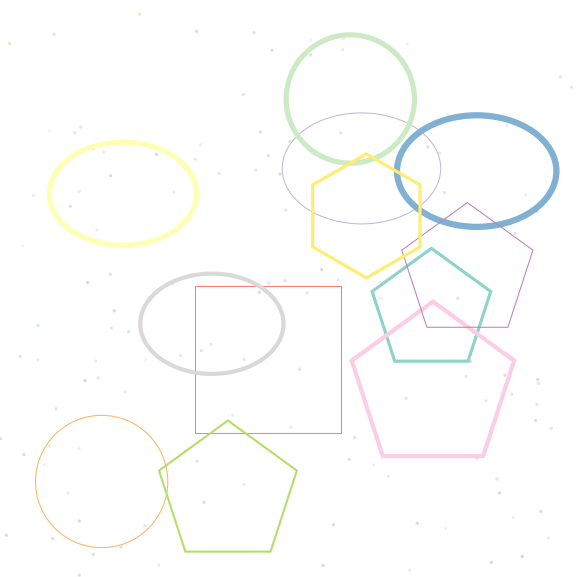[{"shape": "pentagon", "thickness": 1.5, "radius": 0.54, "center": [0.747, 0.461]}, {"shape": "oval", "thickness": 2.5, "radius": 0.64, "center": [0.213, 0.664]}, {"shape": "oval", "thickness": 0.5, "radius": 0.69, "center": [0.626, 0.708]}, {"shape": "square", "thickness": 0.5, "radius": 0.64, "center": [0.464, 0.377]}, {"shape": "oval", "thickness": 3, "radius": 0.69, "center": [0.825, 0.703]}, {"shape": "circle", "thickness": 0.5, "radius": 0.57, "center": [0.176, 0.165]}, {"shape": "pentagon", "thickness": 1, "radius": 0.63, "center": [0.395, 0.145]}, {"shape": "pentagon", "thickness": 2, "radius": 0.74, "center": [0.75, 0.329]}, {"shape": "oval", "thickness": 2, "radius": 0.62, "center": [0.367, 0.439]}, {"shape": "pentagon", "thickness": 0.5, "radius": 0.6, "center": [0.809, 0.529]}, {"shape": "circle", "thickness": 2.5, "radius": 0.56, "center": [0.607, 0.828]}, {"shape": "hexagon", "thickness": 1.5, "radius": 0.54, "center": [0.634, 0.625]}]